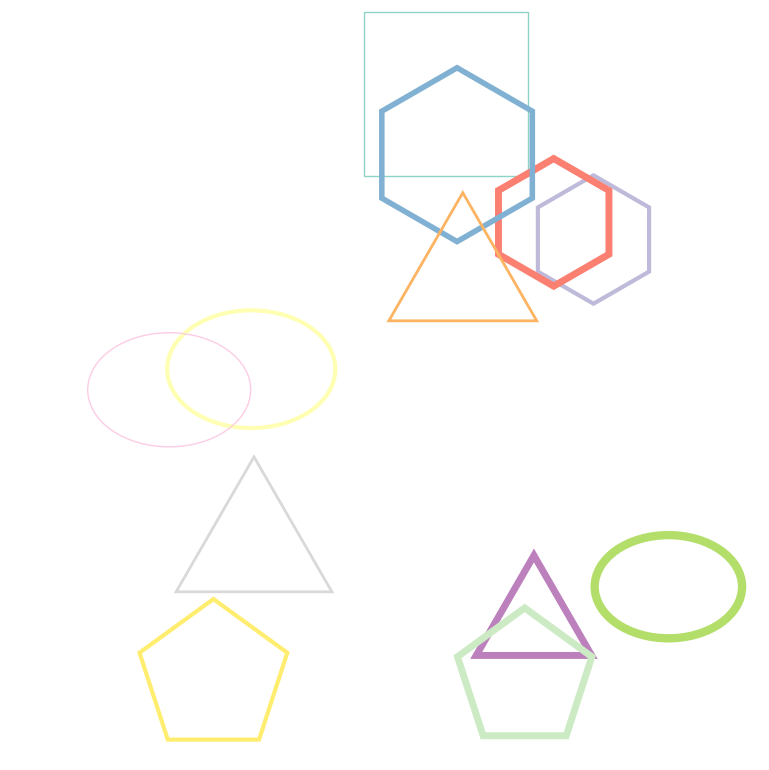[{"shape": "square", "thickness": 0.5, "radius": 0.53, "center": [0.579, 0.878]}, {"shape": "oval", "thickness": 1.5, "radius": 0.55, "center": [0.326, 0.521]}, {"shape": "hexagon", "thickness": 1.5, "radius": 0.42, "center": [0.771, 0.689]}, {"shape": "hexagon", "thickness": 2.5, "radius": 0.41, "center": [0.719, 0.711]}, {"shape": "hexagon", "thickness": 2, "radius": 0.56, "center": [0.594, 0.799]}, {"shape": "triangle", "thickness": 1, "radius": 0.55, "center": [0.601, 0.639]}, {"shape": "oval", "thickness": 3, "radius": 0.48, "center": [0.868, 0.238]}, {"shape": "oval", "thickness": 0.5, "radius": 0.53, "center": [0.22, 0.494]}, {"shape": "triangle", "thickness": 1, "radius": 0.58, "center": [0.33, 0.29]}, {"shape": "triangle", "thickness": 2.5, "radius": 0.43, "center": [0.693, 0.192]}, {"shape": "pentagon", "thickness": 2.5, "radius": 0.46, "center": [0.681, 0.119]}, {"shape": "pentagon", "thickness": 1.5, "radius": 0.5, "center": [0.277, 0.121]}]